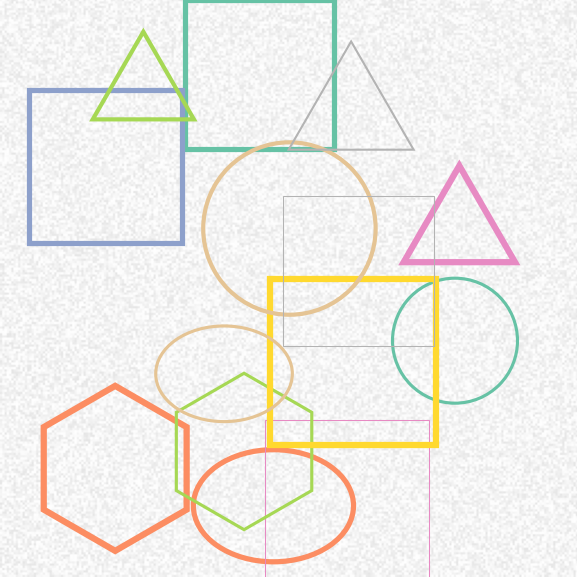[{"shape": "circle", "thickness": 1.5, "radius": 0.54, "center": [0.788, 0.409]}, {"shape": "square", "thickness": 2.5, "radius": 0.65, "center": [0.449, 0.87]}, {"shape": "hexagon", "thickness": 3, "radius": 0.71, "center": [0.199, 0.188]}, {"shape": "oval", "thickness": 2.5, "radius": 0.69, "center": [0.473, 0.123]}, {"shape": "square", "thickness": 2.5, "radius": 0.66, "center": [0.183, 0.711]}, {"shape": "triangle", "thickness": 3, "radius": 0.56, "center": [0.795, 0.601]}, {"shape": "square", "thickness": 0.5, "radius": 0.71, "center": [0.601, 0.13]}, {"shape": "hexagon", "thickness": 1.5, "radius": 0.68, "center": [0.423, 0.217]}, {"shape": "triangle", "thickness": 2, "radius": 0.51, "center": [0.248, 0.843]}, {"shape": "square", "thickness": 3, "radius": 0.72, "center": [0.612, 0.372]}, {"shape": "oval", "thickness": 1.5, "radius": 0.59, "center": [0.388, 0.352]}, {"shape": "circle", "thickness": 2, "radius": 0.75, "center": [0.501, 0.603]}, {"shape": "square", "thickness": 0.5, "radius": 0.65, "center": [0.621, 0.53]}, {"shape": "triangle", "thickness": 1, "radius": 0.62, "center": [0.608, 0.802]}]